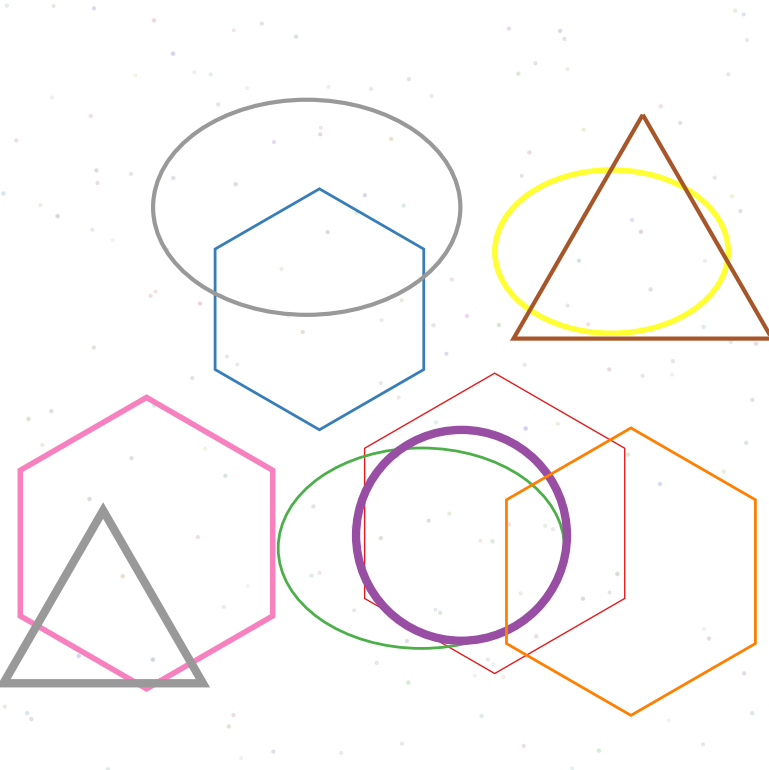[{"shape": "hexagon", "thickness": 0.5, "radius": 0.98, "center": [0.642, 0.32]}, {"shape": "hexagon", "thickness": 1, "radius": 0.78, "center": [0.415, 0.598]}, {"shape": "oval", "thickness": 1, "radius": 0.93, "center": [0.547, 0.288]}, {"shape": "circle", "thickness": 3, "radius": 0.68, "center": [0.599, 0.305]}, {"shape": "hexagon", "thickness": 1, "radius": 0.93, "center": [0.819, 0.258]}, {"shape": "oval", "thickness": 2, "radius": 0.76, "center": [0.794, 0.673]}, {"shape": "triangle", "thickness": 1.5, "radius": 0.97, "center": [0.835, 0.657]}, {"shape": "hexagon", "thickness": 2, "radius": 0.95, "center": [0.19, 0.295]}, {"shape": "oval", "thickness": 1.5, "radius": 1.0, "center": [0.398, 0.731]}, {"shape": "triangle", "thickness": 3, "radius": 0.75, "center": [0.134, 0.187]}]